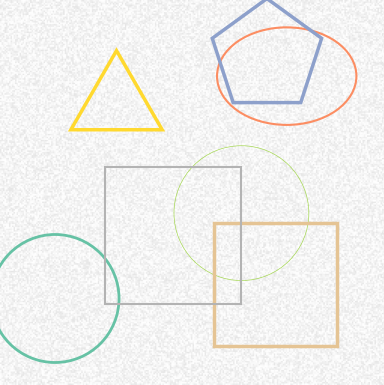[{"shape": "circle", "thickness": 2, "radius": 0.83, "center": [0.143, 0.225]}, {"shape": "oval", "thickness": 1.5, "radius": 0.9, "center": [0.745, 0.802]}, {"shape": "pentagon", "thickness": 2.5, "radius": 0.75, "center": [0.693, 0.854]}, {"shape": "circle", "thickness": 0.5, "radius": 0.88, "center": [0.627, 0.446]}, {"shape": "triangle", "thickness": 2.5, "radius": 0.68, "center": [0.303, 0.731]}, {"shape": "square", "thickness": 2.5, "radius": 0.8, "center": [0.716, 0.261]}, {"shape": "square", "thickness": 1.5, "radius": 0.89, "center": [0.449, 0.389]}]